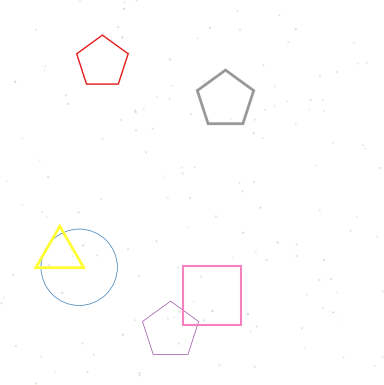[{"shape": "pentagon", "thickness": 1, "radius": 0.35, "center": [0.266, 0.838]}, {"shape": "circle", "thickness": 0.5, "radius": 0.5, "center": [0.206, 0.306]}, {"shape": "pentagon", "thickness": 0.5, "radius": 0.38, "center": [0.443, 0.141]}, {"shape": "triangle", "thickness": 2, "radius": 0.36, "center": [0.155, 0.341]}, {"shape": "square", "thickness": 1.5, "radius": 0.38, "center": [0.55, 0.233]}, {"shape": "pentagon", "thickness": 2, "radius": 0.38, "center": [0.586, 0.741]}]